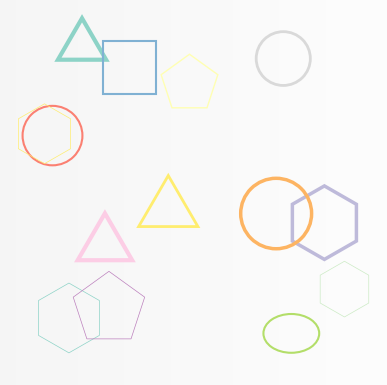[{"shape": "triangle", "thickness": 3, "radius": 0.36, "center": [0.212, 0.881]}, {"shape": "hexagon", "thickness": 0.5, "radius": 0.45, "center": [0.178, 0.174]}, {"shape": "pentagon", "thickness": 1, "radius": 0.38, "center": [0.489, 0.782]}, {"shape": "hexagon", "thickness": 2.5, "radius": 0.48, "center": [0.837, 0.422]}, {"shape": "circle", "thickness": 1.5, "radius": 0.39, "center": [0.135, 0.648]}, {"shape": "square", "thickness": 1.5, "radius": 0.34, "center": [0.333, 0.825]}, {"shape": "circle", "thickness": 2.5, "radius": 0.46, "center": [0.713, 0.445]}, {"shape": "oval", "thickness": 1.5, "radius": 0.36, "center": [0.752, 0.134]}, {"shape": "triangle", "thickness": 3, "radius": 0.41, "center": [0.271, 0.365]}, {"shape": "circle", "thickness": 2, "radius": 0.35, "center": [0.731, 0.848]}, {"shape": "pentagon", "thickness": 0.5, "radius": 0.48, "center": [0.281, 0.198]}, {"shape": "hexagon", "thickness": 0.5, "radius": 0.36, "center": [0.889, 0.249]}, {"shape": "triangle", "thickness": 2, "radius": 0.44, "center": [0.434, 0.456]}, {"shape": "hexagon", "thickness": 0.5, "radius": 0.39, "center": [0.115, 0.653]}]